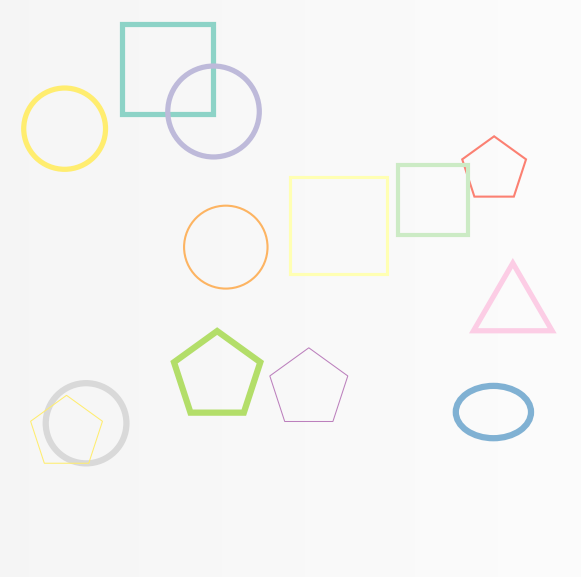[{"shape": "square", "thickness": 2.5, "radius": 0.39, "center": [0.289, 0.88]}, {"shape": "square", "thickness": 1.5, "radius": 0.42, "center": [0.582, 0.609]}, {"shape": "circle", "thickness": 2.5, "radius": 0.39, "center": [0.367, 0.806]}, {"shape": "pentagon", "thickness": 1, "radius": 0.29, "center": [0.85, 0.705]}, {"shape": "oval", "thickness": 3, "radius": 0.32, "center": [0.849, 0.286]}, {"shape": "circle", "thickness": 1, "radius": 0.36, "center": [0.388, 0.571]}, {"shape": "pentagon", "thickness": 3, "radius": 0.39, "center": [0.374, 0.348]}, {"shape": "triangle", "thickness": 2.5, "radius": 0.39, "center": [0.882, 0.465]}, {"shape": "circle", "thickness": 3, "radius": 0.35, "center": [0.148, 0.266]}, {"shape": "pentagon", "thickness": 0.5, "radius": 0.35, "center": [0.531, 0.326]}, {"shape": "square", "thickness": 2, "radius": 0.3, "center": [0.744, 0.653]}, {"shape": "circle", "thickness": 2.5, "radius": 0.35, "center": [0.111, 0.776]}, {"shape": "pentagon", "thickness": 0.5, "radius": 0.33, "center": [0.114, 0.25]}]